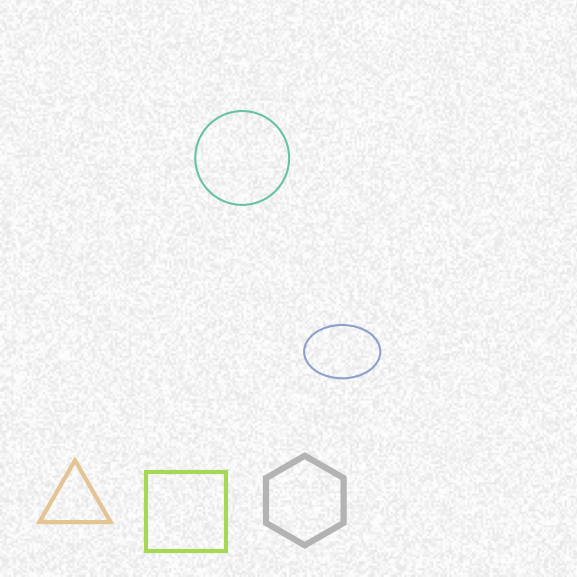[{"shape": "circle", "thickness": 1, "radius": 0.41, "center": [0.419, 0.726]}, {"shape": "oval", "thickness": 1, "radius": 0.33, "center": [0.593, 0.39]}, {"shape": "square", "thickness": 2, "radius": 0.34, "center": [0.322, 0.113]}, {"shape": "triangle", "thickness": 2, "radius": 0.36, "center": [0.13, 0.131]}, {"shape": "hexagon", "thickness": 3, "radius": 0.39, "center": [0.528, 0.132]}]